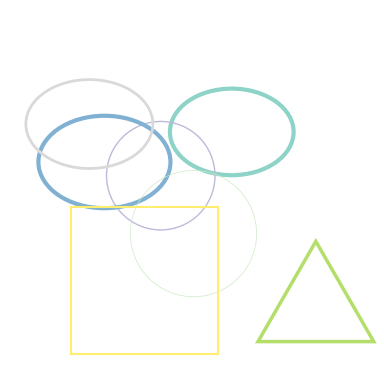[{"shape": "oval", "thickness": 3, "radius": 0.8, "center": [0.602, 0.657]}, {"shape": "circle", "thickness": 1, "radius": 0.7, "center": [0.418, 0.544]}, {"shape": "oval", "thickness": 3, "radius": 0.86, "center": [0.271, 0.579]}, {"shape": "triangle", "thickness": 2.5, "radius": 0.87, "center": [0.82, 0.199]}, {"shape": "oval", "thickness": 2, "radius": 0.82, "center": [0.232, 0.678]}, {"shape": "circle", "thickness": 0.5, "radius": 0.82, "center": [0.503, 0.393]}, {"shape": "square", "thickness": 1.5, "radius": 0.96, "center": [0.375, 0.27]}]